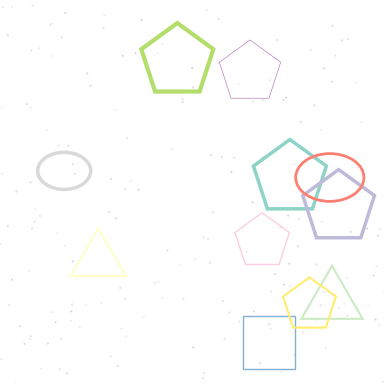[{"shape": "pentagon", "thickness": 2.5, "radius": 0.5, "center": [0.753, 0.538]}, {"shape": "triangle", "thickness": 1, "radius": 0.41, "center": [0.255, 0.324]}, {"shape": "pentagon", "thickness": 2.5, "radius": 0.49, "center": [0.88, 0.462]}, {"shape": "oval", "thickness": 2, "radius": 0.44, "center": [0.857, 0.539]}, {"shape": "square", "thickness": 1, "radius": 0.34, "center": [0.698, 0.11]}, {"shape": "pentagon", "thickness": 3, "radius": 0.49, "center": [0.461, 0.842]}, {"shape": "pentagon", "thickness": 1, "radius": 0.37, "center": [0.681, 0.373]}, {"shape": "oval", "thickness": 2.5, "radius": 0.34, "center": [0.167, 0.556]}, {"shape": "pentagon", "thickness": 0.5, "radius": 0.42, "center": [0.649, 0.812]}, {"shape": "triangle", "thickness": 1.5, "radius": 0.46, "center": [0.862, 0.218]}, {"shape": "pentagon", "thickness": 1.5, "radius": 0.36, "center": [0.804, 0.208]}]